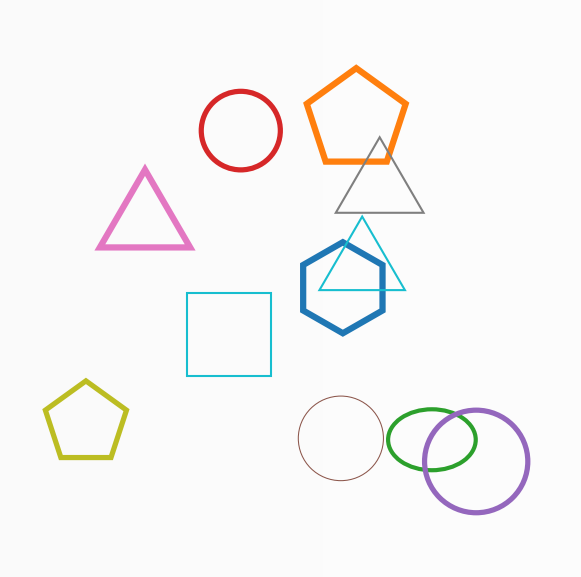[{"shape": "hexagon", "thickness": 3, "radius": 0.39, "center": [0.59, 0.501]}, {"shape": "pentagon", "thickness": 3, "radius": 0.45, "center": [0.613, 0.792]}, {"shape": "oval", "thickness": 2, "radius": 0.38, "center": [0.743, 0.238]}, {"shape": "circle", "thickness": 2.5, "radius": 0.34, "center": [0.414, 0.773]}, {"shape": "circle", "thickness": 2.5, "radius": 0.44, "center": [0.819, 0.2]}, {"shape": "circle", "thickness": 0.5, "radius": 0.37, "center": [0.586, 0.24]}, {"shape": "triangle", "thickness": 3, "radius": 0.45, "center": [0.249, 0.616]}, {"shape": "triangle", "thickness": 1, "radius": 0.44, "center": [0.653, 0.674]}, {"shape": "pentagon", "thickness": 2.5, "radius": 0.37, "center": [0.148, 0.266]}, {"shape": "square", "thickness": 1, "radius": 0.36, "center": [0.394, 0.42]}, {"shape": "triangle", "thickness": 1, "radius": 0.42, "center": [0.623, 0.539]}]